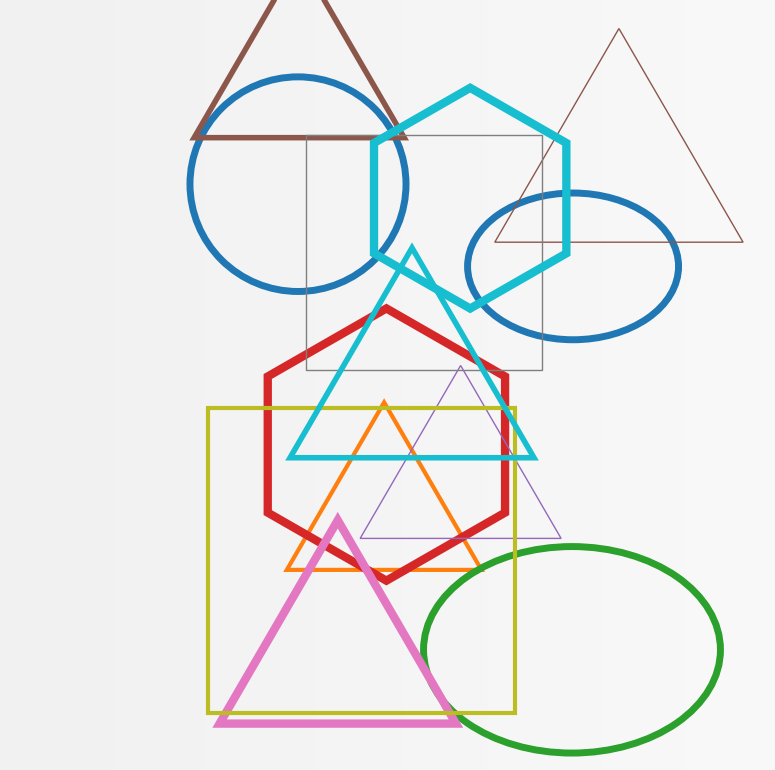[{"shape": "oval", "thickness": 2.5, "radius": 0.68, "center": [0.739, 0.654]}, {"shape": "circle", "thickness": 2.5, "radius": 0.7, "center": [0.385, 0.761]}, {"shape": "triangle", "thickness": 1.5, "radius": 0.73, "center": [0.496, 0.332]}, {"shape": "oval", "thickness": 2.5, "radius": 0.96, "center": [0.738, 0.156]}, {"shape": "hexagon", "thickness": 3, "radius": 0.88, "center": [0.499, 0.423]}, {"shape": "triangle", "thickness": 0.5, "radius": 0.75, "center": [0.594, 0.376]}, {"shape": "triangle", "thickness": 0.5, "radius": 0.92, "center": [0.799, 0.778]}, {"shape": "triangle", "thickness": 2, "radius": 0.78, "center": [0.386, 0.899]}, {"shape": "triangle", "thickness": 3, "radius": 0.88, "center": [0.436, 0.148]}, {"shape": "square", "thickness": 0.5, "radius": 0.76, "center": [0.547, 0.672]}, {"shape": "square", "thickness": 1.5, "radius": 0.99, "center": [0.466, 0.272]}, {"shape": "triangle", "thickness": 2, "radius": 0.91, "center": [0.532, 0.496]}, {"shape": "hexagon", "thickness": 3, "radius": 0.72, "center": [0.607, 0.743]}]